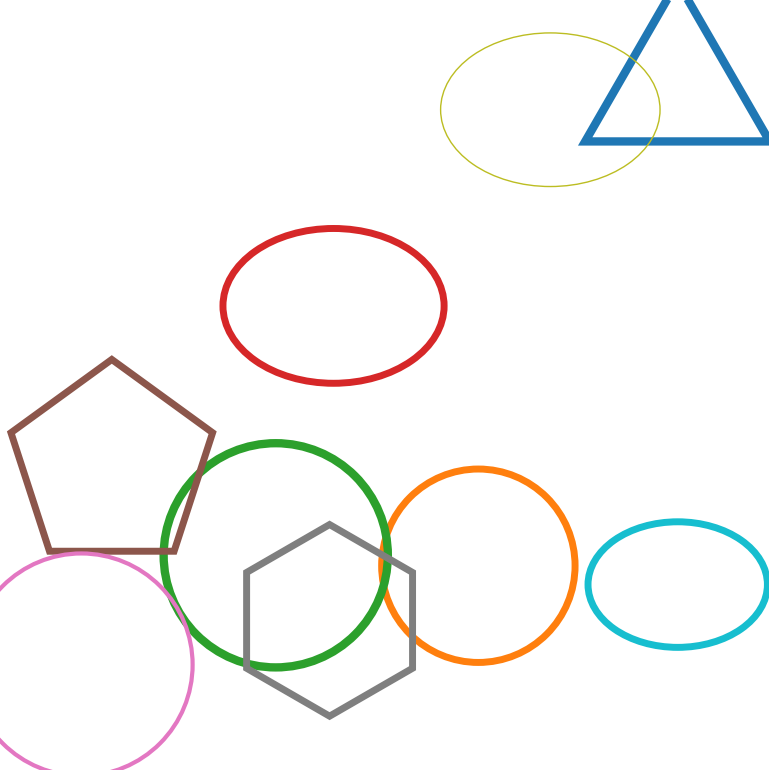[{"shape": "triangle", "thickness": 3, "radius": 0.69, "center": [0.88, 0.885]}, {"shape": "circle", "thickness": 2.5, "radius": 0.63, "center": [0.621, 0.265]}, {"shape": "circle", "thickness": 3, "radius": 0.73, "center": [0.358, 0.279]}, {"shape": "oval", "thickness": 2.5, "radius": 0.72, "center": [0.433, 0.603]}, {"shape": "pentagon", "thickness": 2.5, "radius": 0.69, "center": [0.145, 0.395]}, {"shape": "circle", "thickness": 1.5, "radius": 0.72, "center": [0.106, 0.137]}, {"shape": "hexagon", "thickness": 2.5, "radius": 0.62, "center": [0.428, 0.194]}, {"shape": "oval", "thickness": 0.5, "radius": 0.71, "center": [0.715, 0.858]}, {"shape": "oval", "thickness": 2.5, "radius": 0.58, "center": [0.88, 0.241]}]